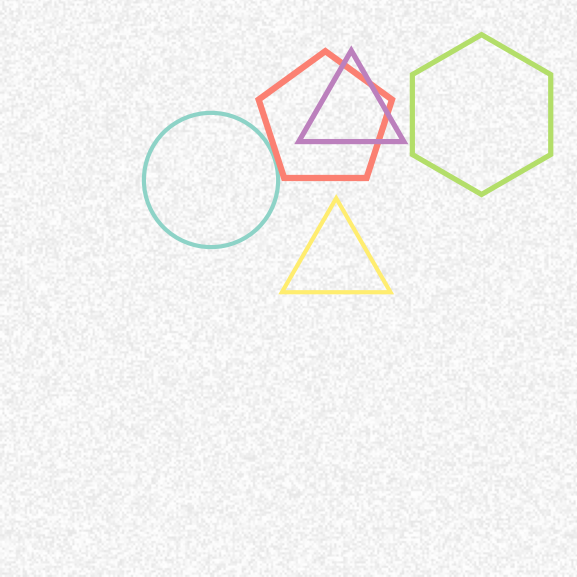[{"shape": "circle", "thickness": 2, "radius": 0.58, "center": [0.365, 0.687]}, {"shape": "pentagon", "thickness": 3, "radius": 0.61, "center": [0.563, 0.789]}, {"shape": "hexagon", "thickness": 2.5, "radius": 0.69, "center": [0.834, 0.801]}, {"shape": "triangle", "thickness": 2.5, "radius": 0.53, "center": [0.608, 0.807]}, {"shape": "triangle", "thickness": 2, "radius": 0.54, "center": [0.582, 0.547]}]